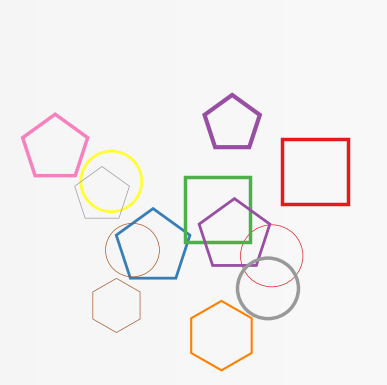[{"shape": "circle", "thickness": 0.5, "radius": 0.4, "center": [0.701, 0.335]}, {"shape": "square", "thickness": 2.5, "radius": 0.42, "center": [0.813, 0.554]}, {"shape": "pentagon", "thickness": 2, "radius": 0.5, "center": [0.395, 0.358]}, {"shape": "square", "thickness": 2.5, "radius": 0.42, "center": [0.561, 0.455]}, {"shape": "pentagon", "thickness": 2, "radius": 0.48, "center": [0.605, 0.388]}, {"shape": "pentagon", "thickness": 3, "radius": 0.37, "center": [0.599, 0.678]}, {"shape": "hexagon", "thickness": 1.5, "radius": 0.45, "center": [0.571, 0.128]}, {"shape": "circle", "thickness": 2, "radius": 0.39, "center": [0.287, 0.529]}, {"shape": "hexagon", "thickness": 0.5, "radius": 0.35, "center": [0.3, 0.207]}, {"shape": "circle", "thickness": 0.5, "radius": 0.35, "center": [0.342, 0.35]}, {"shape": "pentagon", "thickness": 2.5, "radius": 0.44, "center": [0.142, 0.615]}, {"shape": "pentagon", "thickness": 0.5, "radius": 0.37, "center": [0.263, 0.493]}, {"shape": "circle", "thickness": 2.5, "radius": 0.39, "center": [0.692, 0.251]}]